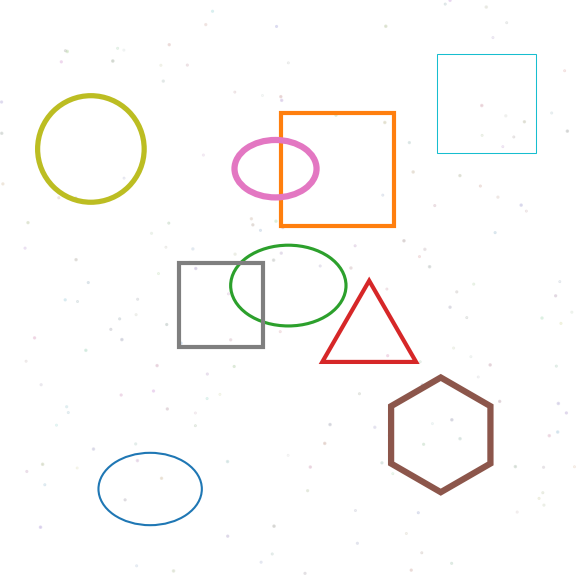[{"shape": "oval", "thickness": 1, "radius": 0.45, "center": [0.26, 0.152]}, {"shape": "square", "thickness": 2, "radius": 0.49, "center": [0.584, 0.705]}, {"shape": "oval", "thickness": 1.5, "radius": 0.5, "center": [0.499, 0.505]}, {"shape": "triangle", "thickness": 2, "radius": 0.47, "center": [0.639, 0.419]}, {"shape": "hexagon", "thickness": 3, "radius": 0.5, "center": [0.763, 0.246]}, {"shape": "oval", "thickness": 3, "radius": 0.36, "center": [0.477, 0.707]}, {"shape": "square", "thickness": 2, "radius": 0.37, "center": [0.383, 0.471]}, {"shape": "circle", "thickness": 2.5, "radius": 0.46, "center": [0.157, 0.741]}, {"shape": "square", "thickness": 0.5, "radius": 0.43, "center": [0.843, 0.82]}]